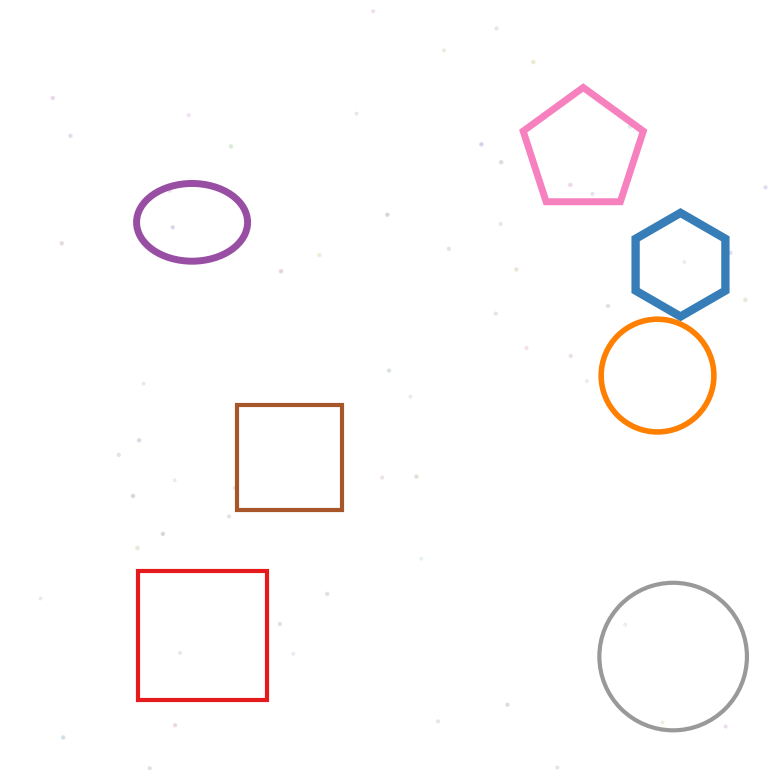[{"shape": "square", "thickness": 1.5, "radius": 0.42, "center": [0.263, 0.175]}, {"shape": "hexagon", "thickness": 3, "radius": 0.34, "center": [0.884, 0.656]}, {"shape": "oval", "thickness": 2.5, "radius": 0.36, "center": [0.249, 0.711]}, {"shape": "circle", "thickness": 2, "radius": 0.37, "center": [0.854, 0.512]}, {"shape": "square", "thickness": 1.5, "radius": 0.34, "center": [0.376, 0.406]}, {"shape": "pentagon", "thickness": 2.5, "radius": 0.41, "center": [0.757, 0.804]}, {"shape": "circle", "thickness": 1.5, "radius": 0.48, "center": [0.874, 0.147]}]